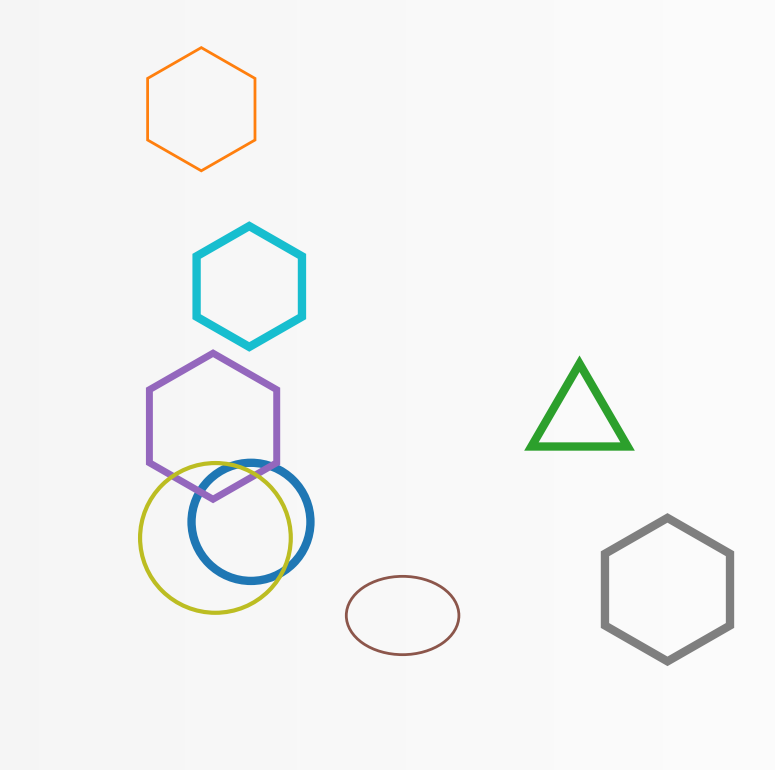[{"shape": "circle", "thickness": 3, "radius": 0.38, "center": [0.324, 0.322]}, {"shape": "hexagon", "thickness": 1, "radius": 0.4, "center": [0.26, 0.858]}, {"shape": "triangle", "thickness": 3, "radius": 0.36, "center": [0.748, 0.456]}, {"shape": "hexagon", "thickness": 2.5, "radius": 0.47, "center": [0.275, 0.446]}, {"shape": "oval", "thickness": 1, "radius": 0.36, "center": [0.519, 0.201]}, {"shape": "hexagon", "thickness": 3, "radius": 0.47, "center": [0.861, 0.234]}, {"shape": "circle", "thickness": 1.5, "radius": 0.49, "center": [0.278, 0.301]}, {"shape": "hexagon", "thickness": 3, "radius": 0.39, "center": [0.322, 0.628]}]